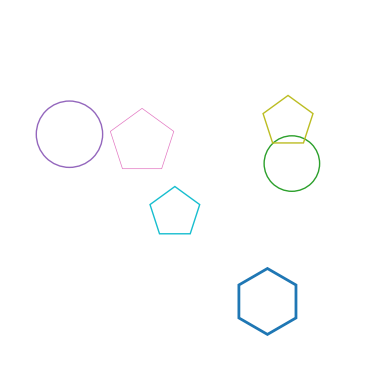[{"shape": "hexagon", "thickness": 2, "radius": 0.43, "center": [0.695, 0.217]}, {"shape": "circle", "thickness": 1, "radius": 0.36, "center": [0.758, 0.575]}, {"shape": "circle", "thickness": 1, "radius": 0.43, "center": [0.18, 0.651]}, {"shape": "pentagon", "thickness": 0.5, "radius": 0.43, "center": [0.369, 0.632]}, {"shape": "pentagon", "thickness": 1, "radius": 0.34, "center": [0.748, 0.684]}, {"shape": "pentagon", "thickness": 1, "radius": 0.34, "center": [0.454, 0.448]}]